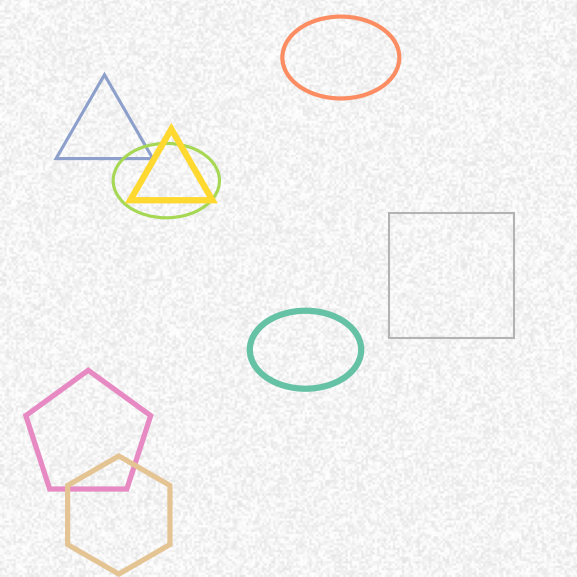[{"shape": "oval", "thickness": 3, "radius": 0.48, "center": [0.529, 0.394]}, {"shape": "oval", "thickness": 2, "radius": 0.51, "center": [0.59, 0.9]}, {"shape": "triangle", "thickness": 1.5, "radius": 0.48, "center": [0.181, 0.773]}, {"shape": "pentagon", "thickness": 2.5, "radius": 0.57, "center": [0.153, 0.244]}, {"shape": "oval", "thickness": 1.5, "radius": 0.46, "center": [0.288, 0.686]}, {"shape": "triangle", "thickness": 3, "radius": 0.41, "center": [0.297, 0.693]}, {"shape": "hexagon", "thickness": 2.5, "radius": 0.51, "center": [0.206, 0.107]}, {"shape": "square", "thickness": 1, "radius": 0.54, "center": [0.782, 0.521]}]